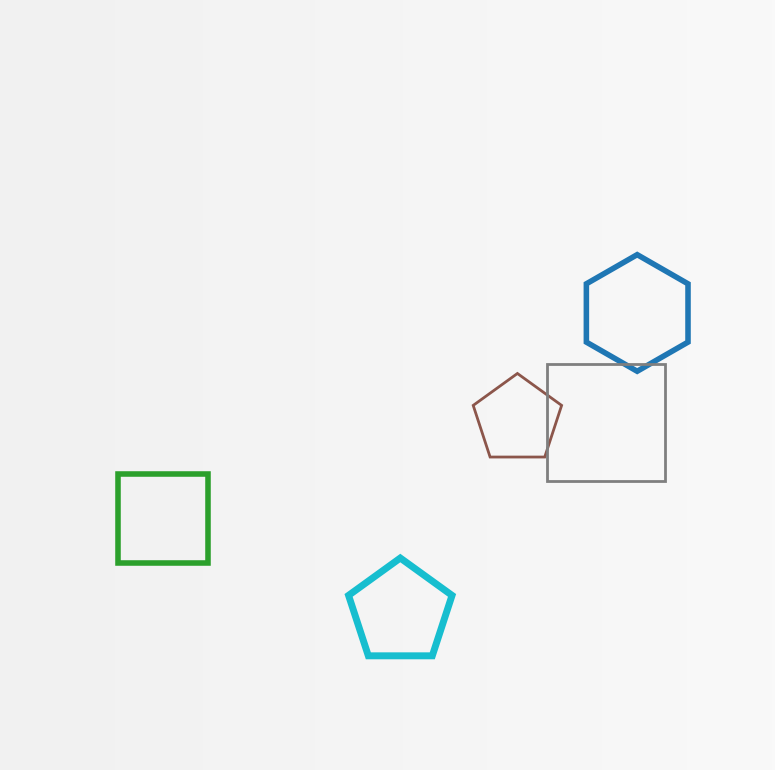[{"shape": "hexagon", "thickness": 2, "radius": 0.38, "center": [0.822, 0.594]}, {"shape": "square", "thickness": 2, "radius": 0.29, "center": [0.21, 0.326]}, {"shape": "pentagon", "thickness": 1, "radius": 0.3, "center": [0.668, 0.455]}, {"shape": "square", "thickness": 1, "radius": 0.38, "center": [0.782, 0.452]}, {"shape": "pentagon", "thickness": 2.5, "radius": 0.35, "center": [0.517, 0.205]}]